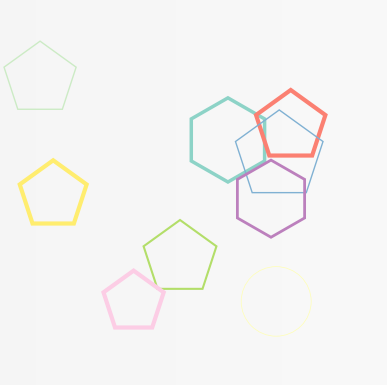[{"shape": "hexagon", "thickness": 2.5, "radius": 0.55, "center": [0.588, 0.637]}, {"shape": "circle", "thickness": 0.5, "radius": 0.45, "center": [0.713, 0.217]}, {"shape": "pentagon", "thickness": 3, "radius": 0.47, "center": [0.75, 0.672]}, {"shape": "pentagon", "thickness": 1, "radius": 0.59, "center": [0.721, 0.596]}, {"shape": "pentagon", "thickness": 1.5, "radius": 0.49, "center": [0.465, 0.33]}, {"shape": "pentagon", "thickness": 3, "radius": 0.41, "center": [0.345, 0.215]}, {"shape": "hexagon", "thickness": 2, "radius": 0.5, "center": [0.699, 0.484]}, {"shape": "pentagon", "thickness": 1, "radius": 0.49, "center": [0.103, 0.795]}, {"shape": "pentagon", "thickness": 3, "radius": 0.45, "center": [0.137, 0.493]}]